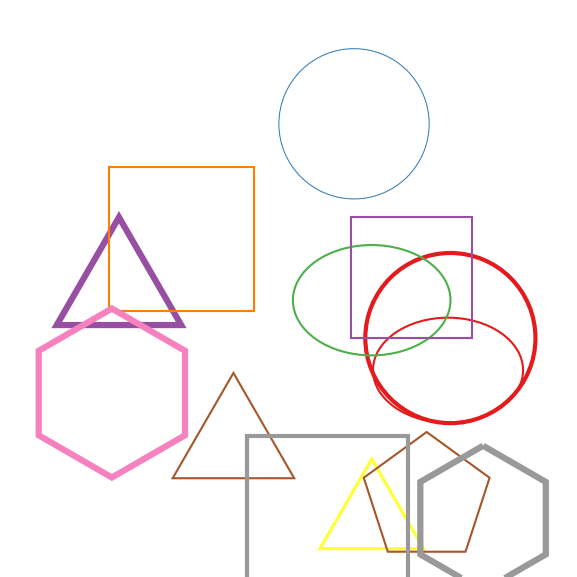[{"shape": "oval", "thickness": 1, "radius": 0.65, "center": [0.776, 0.358]}, {"shape": "circle", "thickness": 2, "radius": 0.74, "center": [0.78, 0.414]}, {"shape": "circle", "thickness": 0.5, "radius": 0.65, "center": [0.613, 0.785]}, {"shape": "oval", "thickness": 1, "radius": 0.68, "center": [0.644, 0.479]}, {"shape": "triangle", "thickness": 3, "radius": 0.62, "center": [0.206, 0.498]}, {"shape": "square", "thickness": 1, "radius": 0.52, "center": [0.712, 0.519]}, {"shape": "square", "thickness": 1, "radius": 0.62, "center": [0.314, 0.586]}, {"shape": "triangle", "thickness": 1.5, "radius": 0.52, "center": [0.644, 0.101]}, {"shape": "triangle", "thickness": 1, "radius": 0.61, "center": [0.404, 0.232]}, {"shape": "pentagon", "thickness": 1, "radius": 0.57, "center": [0.739, 0.136]}, {"shape": "hexagon", "thickness": 3, "radius": 0.73, "center": [0.194, 0.319]}, {"shape": "hexagon", "thickness": 3, "radius": 0.63, "center": [0.836, 0.102]}, {"shape": "square", "thickness": 2, "radius": 0.7, "center": [0.567, 0.105]}]